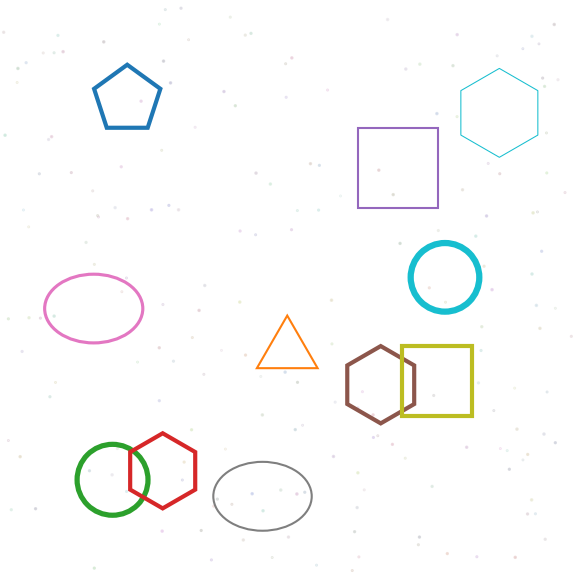[{"shape": "pentagon", "thickness": 2, "radius": 0.3, "center": [0.22, 0.827]}, {"shape": "triangle", "thickness": 1, "radius": 0.3, "center": [0.497, 0.392]}, {"shape": "circle", "thickness": 2.5, "radius": 0.31, "center": [0.195, 0.168]}, {"shape": "hexagon", "thickness": 2, "radius": 0.33, "center": [0.282, 0.184]}, {"shape": "square", "thickness": 1, "radius": 0.34, "center": [0.69, 0.709]}, {"shape": "hexagon", "thickness": 2, "radius": 0.33, "center": [0.659, 0.333]}, {"shape": "oval", "thickness": 1.5, "radius": 0.42, "center": [0.162, 0.465]}, {"shape": "oval", "thickness": 1, "radius": 0.43, "center": [0.455, 0.14]}, {"shape": "square", "thickness": 2, "radius": 0.3, "center": [0.757, 0.339]}, {"shape": "circle", "thickness": 3, "radius": 0.3, "center": [0.771, 0.519]}, {"shape": "hexagon", "thickness": 0.5, "radius": 0.38, "center": [0.865, 0.804]}]